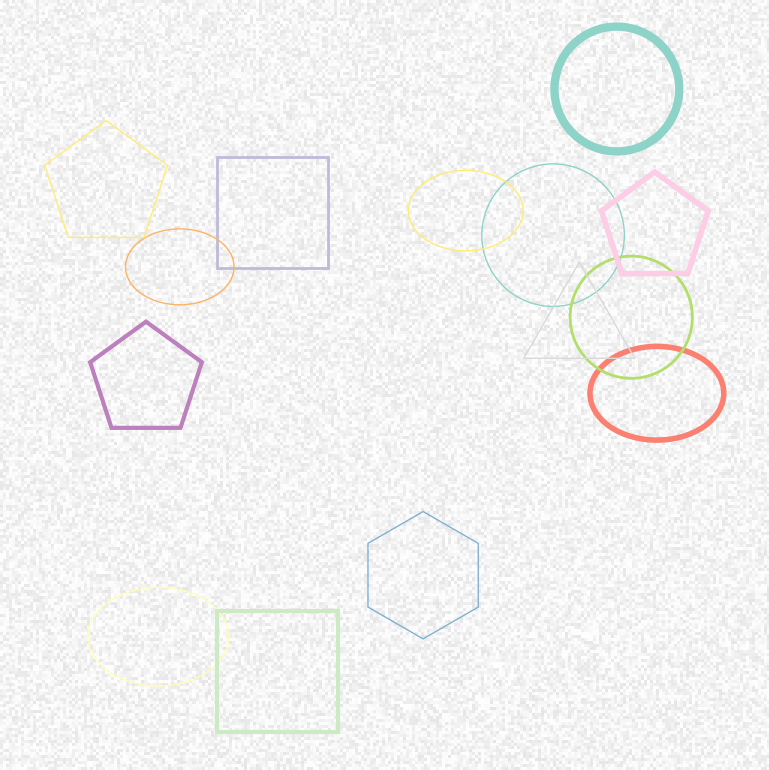[{"shape": "circle", "thickness": 3, "radius": 0.41, "center": [0.801, 0.884]}, {"shape": "circle", "thickness": 0.5, "radius": 0.46, "center": [0.718, 0.695]}, {"shape": "oval", "thickness": 0.5, "radius": 0.46, "center": [0.206, 0.173]}, {"shape": "square", "thickness": 1, "radius": 0.36, "center": [0.354, 0.724]}, {"shape": "oval", "thickness": 2, "radius": 0.43, "center": [0.853, 0.489]}, {"shape": "hexagon", "thickness": 0.5, "radius": 0.41, "center": [0.55, 0.253]}, {"shape": "oval", "thickness": 0.5, "radius": 0.35, "center": [0.233, 0.653]}, {"shape": "circle", "thickness": 1, "radius": 0.4, "center": [0.82, 0.588]}, {"shape": "pentagon", "thickness": 2, "radius": 0.36, "center": [0.85, 0.704]}, {"shape": "triangle", "thickness": 0.5, "radius": 0.42, "center": [0.752, 0.576]}, {"shape": "pentagon", "thickness": 1.5, "radius": 0.38, "center": [0.19, 0.506]}, {"shape": "square", "thickness": 1.5, "radius": 0.39, "center": [0.361, 0.128]}, {"shape": "pentagon", "thickness": 0.5, "radius": 0.42, "center": [0.138, 0.76]}, {"shape": "oval", "thickness": 0.5, "radius": 0.37, "center": [0.605, 0.726]}]